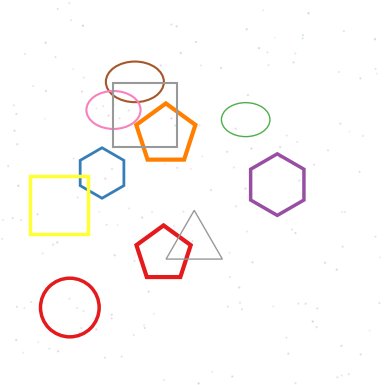[{"shape": "pentagon", "thickness": 3, "radius": 0.37, "center": [0.425, 0.34]}, {"shape": "circle", "thickness": 2.5, "radius": 0.38, "center": [0.181, 0.201]}, {"shape": "hexagon", "thickness": 2, "radius": 0.33, "center": [0.265, 0.551]}, {"shape": "oval", "thickness": 1, "radius": 0.32, "center": [0.638, 0.689]}, {"shape": "hexagon", "thickness": 2.5, "radius": 0.4, "center": [0.72, 0.52]}, {"shape": "pentagon", "thickness": 3, "radius": 0.4, "center": [0.431, 0.651]}, {"shape": "square", "thickness": 2.5, "radius": 0.38, "center": [0.153, 0.467]}, {"shape": "oval", "thickness": 1.5, "radius": 0.38, "center": [0.35, 0.787]}, {"shape": "oval", "thickness": 1.5, "radius": 0.35, "center": [0.295, 0.714]}, {"shape": "square", "thickness": 1.5, "radius": 0.41, "center": [0.376, 0.702]}, {"shape": "triangle", "thickness": 1, "radius": 0.42, "center": [0.504, 0.369]}]